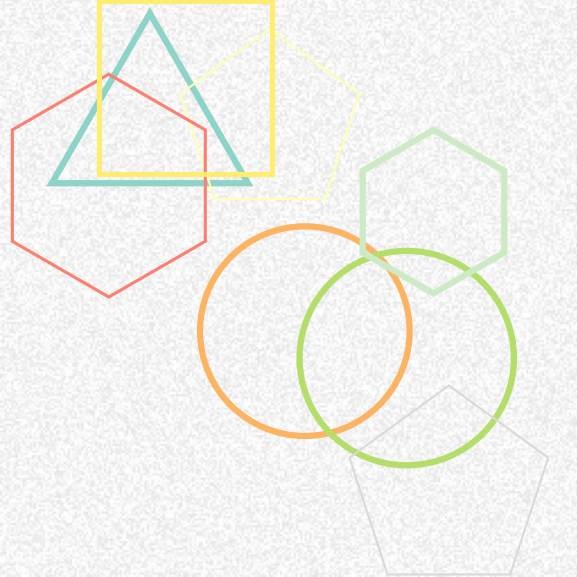[{"shape": "triangle", "thickness": 3, "radius": 0.98, "center": [0.26, 0.78]}, {"shape": "pentagon", "thickness": 1, "radius": 0.81, "center": [0.467, 0.786]}, {"shape": "hexagon", "thickness": 1.5, "radius": 0.96, "center": [0.188, 0.678]}, {"shape": "circle", "thickness": 3, "radius": 0.91, "center": [0.528, 0.426]}, {"shape": "circle", "thickness": 3, "radius": 0.93, "center": [0.704, 0.379]}, {"shape": "pentagon", "thickness": 1, "radius": 0.9, "center": [0.777, 0.151]}, {"shape": "hexagon", "thickness": 3, "radius": 0.71, "center": [0.751, 0.633]}, {"shape": "square", "thickness": 2.5, "radius": 0.75, "center": [0.321, 0.847]}]